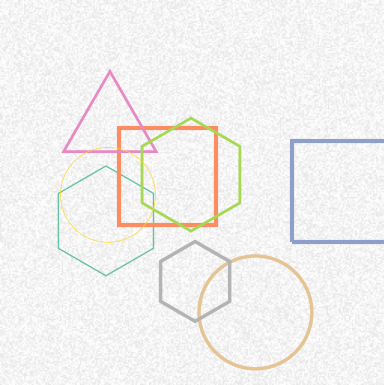[{"shape": "hexagon", "thickness": 1, "radius": 0.71, "center": [0.275, 0.426]}, {"shape": "square", "thickness": 3, "radius": 0.63, "center": [0.436, 0.541]}, {"shape": "square", "thickness": 3, "radius": 0.66, "center": [0.89, 0.503]}, {"shape": "triangle", "thickness": 2, "radius": 0.69, "center": [0.285, 0.676]}, {"shape": "hexagon", "thickness": 2, "radius": 0.73, "center": [0.496, 0.546]}, {"shape": "circle", "thickness": 0.5, "radius": 0.62, "center": [0.28, 0.494]}, {"shape": "circle", "thickness": 2.5, "radius": 0.73, "center": [0.663, 0.189]}, {"shape": "hexagon", "thickness": 2.5, "radius": 0.52, "center": [0.507, 0.269]}]